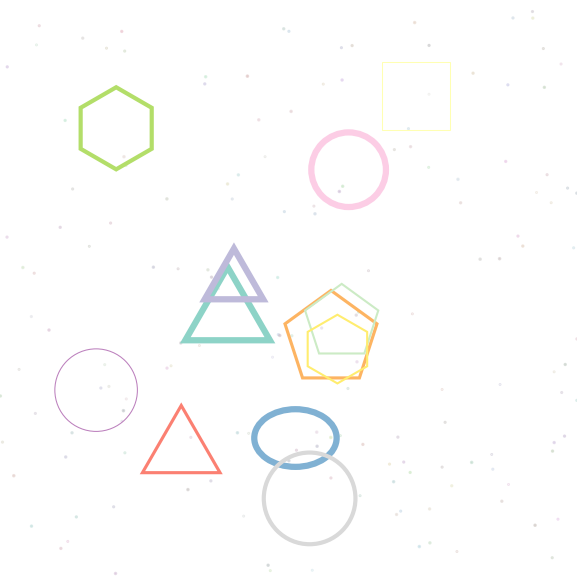[{"shape": "triangle", "thickness": 3, "radius": 0.42, "center": [0.394, 0.452]}, {"shape": "square", "thickness": 0.5, "radius": 0.3, "center": [0.721, 0.833]}, {"shape": "triangle", "thickness": 3, "radius": 0.29, "center": [0.405, 0.51]}, {"shape": "triangle", "thickness": 1.5, "radius": 0.39, "center": [0.314, 0.219]}, {"shape": "oval", "thickness": 3, "radius": 0.36, "center": [0.512, 0.241]}, {"shape": "pentagon", "thickness": 1.5, "radius": 0.42, "center": [0.573, 0.412]}, {"shape": "hexagon", "thickness": 2, "radius": 0.36, "center": [0.201, 0.777]}, {"shape": "circle", "thickness": 3, "radius": 0.32, "center": [0.604, 0.705]}, {"shape": "circle", "thickness": 2, "radius": 0.4, "center": [0.536, 0.136]}, {"shape": "circle", "thickness": 0.5, "radius": 0.36, "center": [0.166, 0.324]}, {"shape": "pentagon", "thickness": 1, "radius": 0.33, "center": [0.592, 0.441]}, {"shape": "hexagon", "thickness": 1, "radius": 0.3, "center": [0.584, 0.395]}]